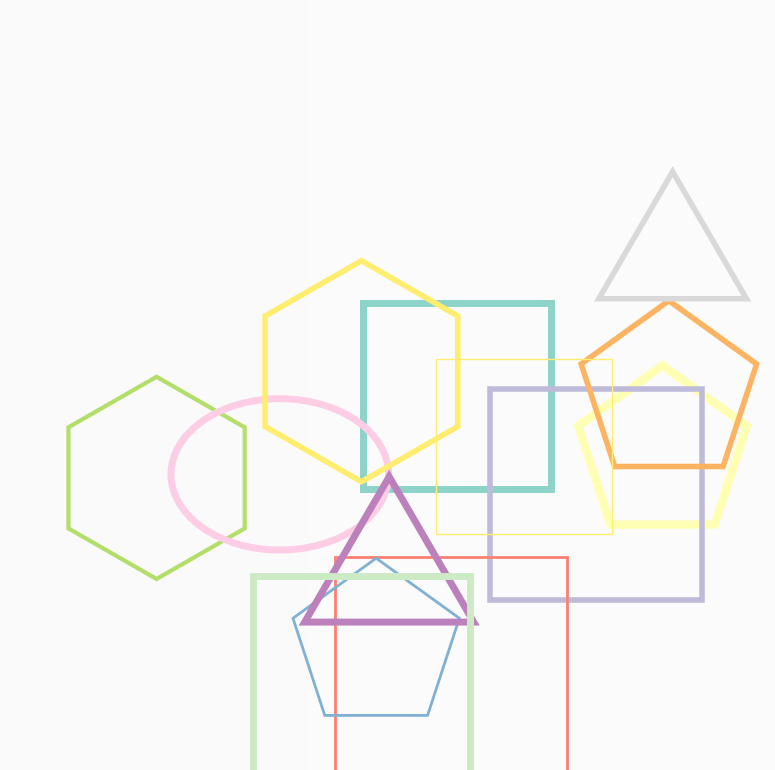[{"shape": "square", "thickness": 2.5, "radius": 0.61, "center": [0.59, 0.485]}, {"shape": "pentagon", "thickness": 3, "radius": 0.57, "center": [0.855, 0.411]}, {"shape": "square", "thickness": 2, "radius": 0.69, "center": [0.769, 0.358]}, {"shape": "square", "thickness": 1, "radius": 0.75, "center": [0.582, 0.128]}, {"shape": "pentagon", "thickness": 1, "radius": 0.56, "center": [0.485, 0.162]}, {"shape": "pentagon", "thickness": 2, "radius": 0.6, "center": [0.863, 0.49]}, {"shape": "hexagon", "thickness": 1.5, "radius": 0.66, "center": [0.202, 0.379]}, {"shape": "oval", "thickness": 2.5, "radius": 0.7, "center": [0.361, 0.384]}, {"shape": "triangle", "thickness": 2, "radius": 0.55, "center": [0.868, 0.667]}, {"shape": "triangle", "thickness": 2.5, "radius": 0.63, "center": [0.502, 0.255]}, {"shape": "square", "thickness": 2.5, "radius": 0.7, "center": [0.466, 0.112]}, {"shape": "square", "thickness": 0.5, "radius": 0.57, "center": [0.676, 0.42]}, {"shape": "hexagon", "thickness": 2, "radius": 0.72, "center": [0.466, 0.518]}]